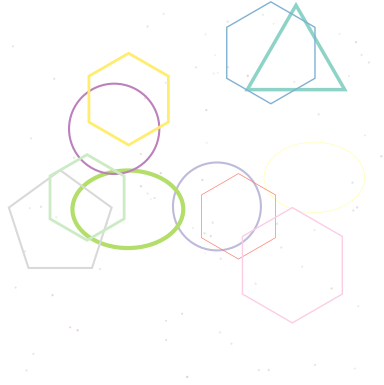[{"shape": "triangle", "thickness": 2.5, "radius": 0.73, "center": [0.769, 0.84]}, {"shape": "oval", "thickness": 0.5, "radius": 0.65, "center": [0.816, 0.539]}, {"shape": "circle", "thickness": 1.5, "radius": 0.57, "center": [0.564, 0.464]}, {"shape": "hexagon", "thickness": 0.5, "radius": 0.56, "center": [0.619, 0.438]}, {"shape": "hexagon", "thickness": 1, "radius": 0.66, "center": [0.704, 0.863]}, {"shape": "oval", "thickness": 3, "radius": 0.72, "center": [0.332, 0.456]}, {"shape": "hexagon", "thickness": 1, "radius": 0.75, "center": [0.759, 0.311]}, {"shape": "pentagon", "thickness": 1.5, "radius": 0.7, "center": [0.156, 0.418]}, {"shape": "circle", "thickness": 1.5, "radius": 0.59, "center": [0.297, 0.665]}, {"shape": "hexagon", "thickness": 2, "radius": 0.56, "center": [0.226, 0.487]}, {"shape": "hexagon", "thickness": 2, "radius": 0.6, "center": [0.334, 0.743]}]